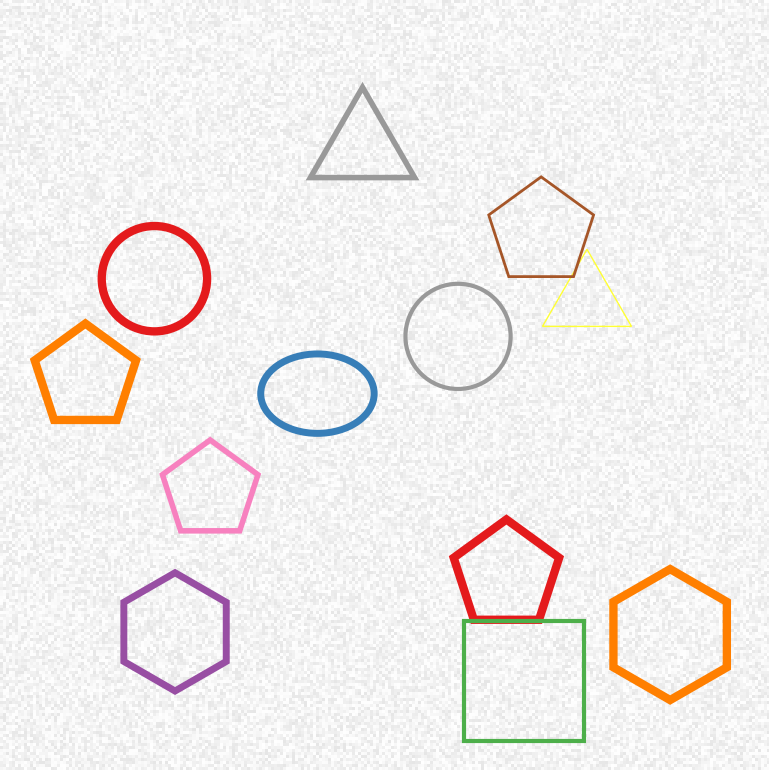[{"shape": "circle", "thickness": 3, "radius": 0.34, "center": [0.201, 0.638]}, {"shape": "pentagon", "thickness": 3, "radius": 0.36, "center": [0.658, 0.253]}, {"shape": "oval", "thickness": 2.5, "radius": 0.37, "center": [0.412, 0.489]}, {"shape": "square", "thickness": 1.5, "radius": 0.39, "center": [0.681, 0.116]}, {"shape": "hexagon", "thickness": 2.5, "radius": 0.38, "center": [0.227, 0.179]}, {"shape": "pentagon", "thickness": 3, "radius": 0.35, "center": [0.111, 0.511]}, {"shape": "hexagon", "thickness": 3, "radius": 0.43, "center": [0.87, 0.176]}, {"shape": "triangle", "thickness": 0.5, "radius": 0.33, "center": [0.762, 0.609]}, {"shape": "pentagon", "thickness": 1, "radius": 0.36, "center": [0.703, 0.699]}, {"shape": "pentagon", "thickness": 2, "radius": 0.33, "center": [0.273, 0.363]}, {"shape": "circle", "thickness": 1.5, "radius": 0.34, "center": [0.595, 0.563]}, {"shape": "triangle", "thickness": 2, "radius": 0.39, "center": [0.471, 0.808]}]